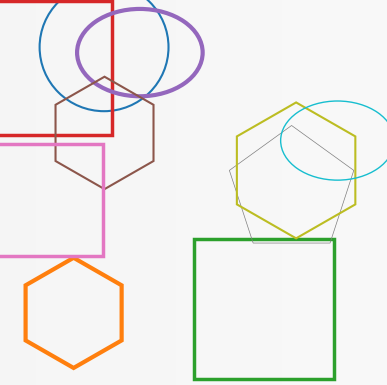[{"shape": "circle", "thickness": 1.5, "radius": 0.83, "center": [0.269, 0.878]}, {"shape": "hexagon", "thickness": 3, "radius": 0.72, "center": [0.19, 0.187]}, {"shape": "square", "thickness": 2.5, "radius": 0.9, "center": [0.681, 0.197]}, {"shape": "square", "thickness": 2.5, "radius": 0.87, "center": [0.115, 0.823]}, {"shape": "oval", "thickness": 3, "radius": 0.81, "center": [0.361, 0.863]}, {"shape": "hexagon", "thickness": 1.5, "radius": 0.73, "center": [0.27, 0.655]}, {"shape": "square", "thickness": 2.5, "radius": 0.73, "center": [0.119, 0.481]}, {"shape": "pentagon", "thickness": 0.5, "radius": 0.84, "center": [0.752, 0.505]}, {"shape": "hexagon", "thickness": 1.5, "radius": 0.88, "center": [0.764, 0.557]}, {"shape": "oval", "thickness": 1, "radius": 0.73, "center": [0.871, 0.635]}]